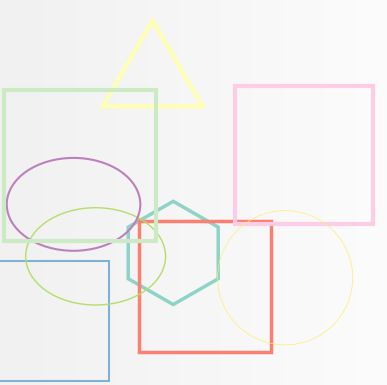[{"shape": "hexagon", "thickness": 2.5, "radius": 0.67, "center": [0.447, 0.343]}, {"shape": "triangle", "thickness": 3, "radius": 0.74, "center": [0.394, 0.798]}, {"shape": "square", "thickness": 2.5, "radius": 0.85, "center": [0.53, 0.257]}, {"shape": "square", "thickness": 1.5, "radius": 0.78, "center": [0.127, 0.166]}, {"shape": "oval", "thickness": 1, "radius": 0.9, "center": [0.247, 0.334]}, {"shape": "square", "thickness": 3, "radius": 0.9, "center": [0.784, 0.597]}, {"shape": "oval", "thickness": 1.5, "radius": 0.86, "center": [0.19, 0.469]}, {"shape": "square", "thickness": 3, "radius": 0.98, "center": [0.205, 0.571]}, {"shape": "circle", "thickness": 0.5, "radius": 0.87, "center": [0.736, 0.279]}]